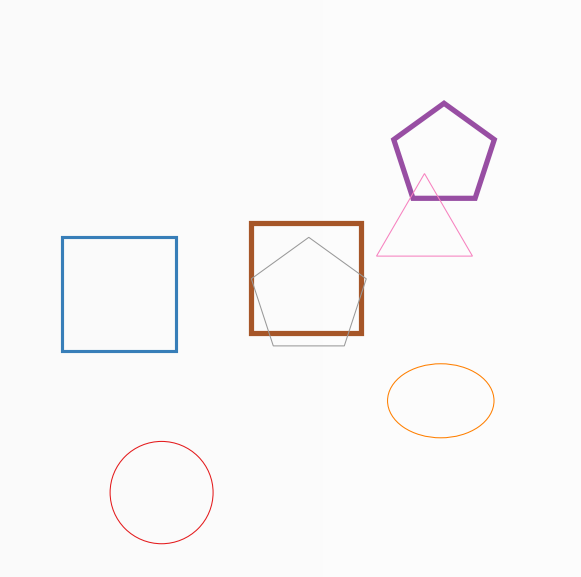[{"shape": "circle", "thickness": 0.5, "radius": 0.44, "center": [0.278, 0.146]}, {"shape": "square", "thickness": 1.5, "radius": 0.49, "center": [0.204, 0.49]}, {"shape": "pentagon", "thickness": 2.5, "radius": 0.45, "center": [0.764, 0.729]}, {"shape": "oval", "thickness": 0.5, "radius": 0.46, "center": [0.758, 0.305]}, {"shape": "square", "thickness": 2.5, "radius": 0.47, "center": [0.526, 0.517]}, {"shape": "triangle", "thickness": 0.5, "radius": 0.48, "center": [0.73, 0.603]}, {"shape": "pentagon", "thickness": 0.5, "radius": 0.52, "center": [0.531, 0.484]}]